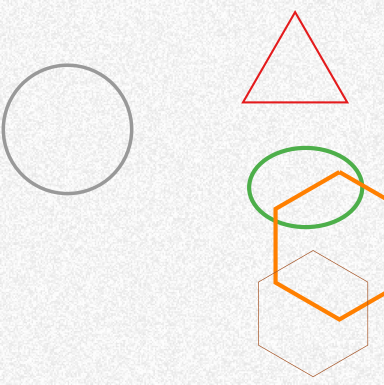[{"shape": "triangle", "thickness": 1.5, "radius": 0.78, "center": [0.767, 0.812]}, {"shape": "oval", "thickness": 3, "radius": 0.73, "center": [0.794, 0.513]}, {"shape": "hexagon", "thickness": 3, "radius": 0.96, "center": [0.882, 0.362]}, {"shape": "hexagon", "thickness": 0.5, "radius": 0.82, "center": [0.813, 0.185]}, {"shape": "circle", "thickness": 2.5, "radius": 0.83, "center": [0.175, 0.664]}]